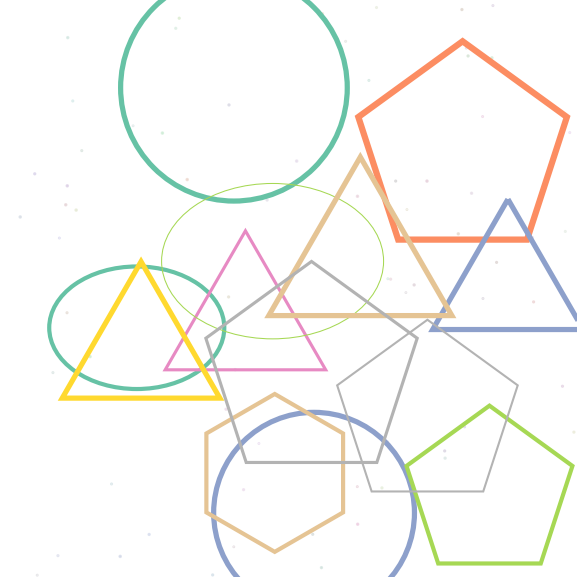[{"shape": "oval", "thickness": 2, "radius": 0.76, "center": [0.237, 0.432]}, {"shape": "circle", "thickness": 2.5, "radius": 0.98, "center": [0.405, 0.847]}, {"shape": "pentagon", "thickness": 3, "radius": 0.95, "center": [0.801, 0.738]}, {"shape": "triangle", "thickness": 2.5, "radius": 0.75, "center": [0.88, 0.504]}, {"shape": "circle", "thickness": 2.5, "radius": 0.87, "center": [0.544, 0.111]}, {"shape": "triangle", "thickness": 1.5, "radius": 0.8, "center": [0.425, 0.439]}, {"shape": "oval", "thickness": 0.5, "radius": 0.96, "center": [0.472, 0.547]}, {"shape": "pentagon", "thickness": 2, "radius": 0.76, "center": [0.848, 0.146]}, {"shape": "triangle", "thickness": 2.5, "radius": 0.79, "center": [0.244, 0.389]}, {"shape": "triangle", "thickness": 2.5, "radius": 0.92, "center": [0.624, 0.544]}, {"shape": "hexagon", "thickness": 2, "radius": 0.68, "center": [0.476, 0.18]}, {"shape": "pentagon", "thickness": 1.5, "radius": 0.96, "center": [0.539, 0.354]}, {"shape": "pentagon", "thickness": 1, "radius": 0.82, "center": [0.74, 0.281]}]